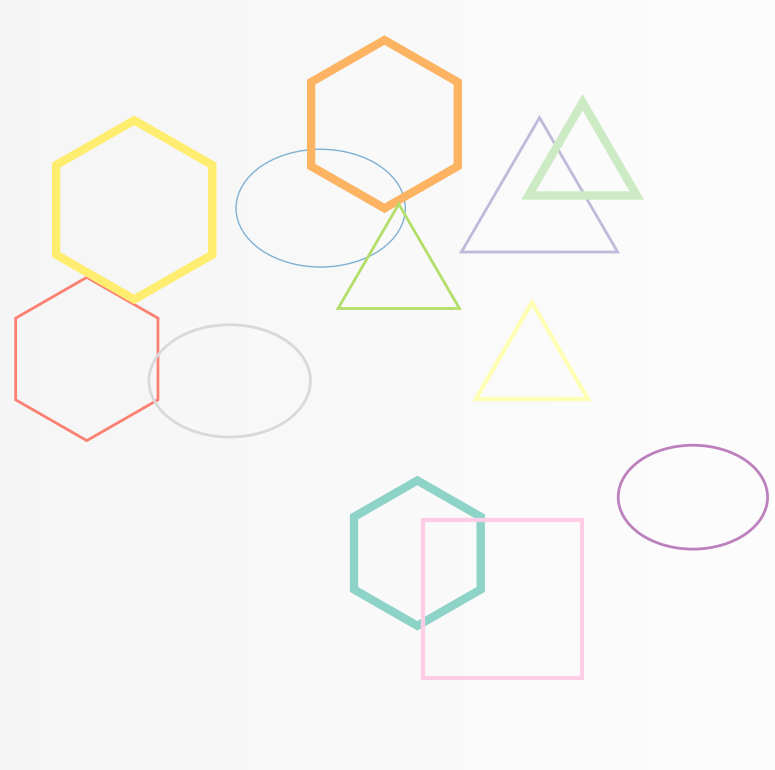[{"shape": "hexagon", "thickness": 3, "radius": 0.47, "center": [0.539, 0.282]}, {"shape": "triangle", "thickness": 1.5, "radius": 0.42, "center": [0.686, 0.524]}, {"shape": "triangle", "thickness": 1, "radius": 0.58, "center": [0.696, 0.731]}, {"shape": "hexagon", "thickness": 1, "radius": 0.53, "center": [0.112, 0.534]}, {"shape": "oval", "thickness": 0.5, "radius": 0.55, "center": [0.414, 0.73]}, {"shape": "hexagon", "thickness": 3, "radius": 0.55, "center": [0.496, 0.839]}, {"shape": "triangle", "thickness": 1, "radius": 0.45, "center": [0.515, 0.645]}, {"shape": "square", "thickness": 1.5, "radius": 0.51, "center": [0.648, 0.222]}, {"shape": "oval", "thickness": 1, "radius": 0.52, "center": [0.296, 0.505]}, {"shape": "oval", "thickness": 1, "radius": 0.48, "center": [0.894, 0.354]}, {"shape": "triangle", "thickness": 3, "radius": 0.4, "center": [0.752, 0.786]}, {"shape": "hexagon", "thickness": 3, "radius": 0.58, "center": [0.173, 0.727]}]